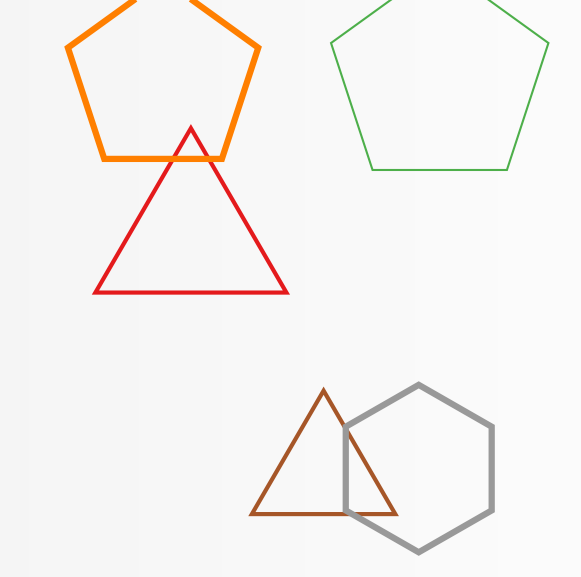[{"shape": "triangle", "thickness": 2, "radius": 0.95, "center": [0.328, 0.587]}, {"shape": "pentagon", "thickness": 1, "radius": 0.98, "center": [0.757, 0.864]}, {"shape": "pentagon", "thickness": 3, "radius": 0.86, "center": [0.281, 0.863]}, {"shape": "triangle", "thickness": 2, "radius": 0.71, "center": [0.557, 0.18]}, {"shape": "hexagon", "thickness": 3, "radius": 0.72, "center": [0.72, 0.188]}]